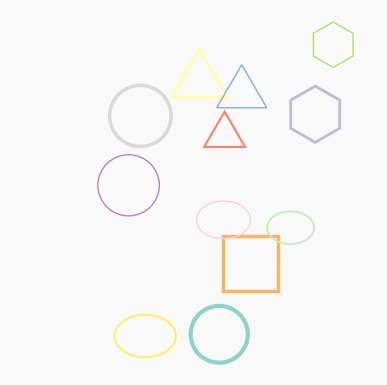[{"shape": "circle", "thickness": 3, "radius": 0.37, "center": [0.566, 0.132]}, {"shape": "triangle", "thickness": 2.5, "radius": 0.41, "center": [0.514, 0.789]}, {"shape": "hexagon", "thickness": 2, "radius": 0.37, "center": [0.814, 0.703]}, {"shape": "triangle", "thickness": 1.5, "radius": 0.31, "center": [0.58, 0.649]}, {"shape": "triangle", "thickness": 1, "radius": 0.37, "center": [0.624, 0.757]}, {"shape": "square", "thickness": 2.5, "radius": 0.36, "center": [0.647, 0.314]}, {"shape": "hexagon", "thickness": 1, "radius": 0.3, "center": [0.86, 0.884]}, {"shape": "oval", "thickness": 1, "radius": 0.35, "center": [0.577, 0.429]}, {"shape": "circle", "thickness": 2.5, "radius": 0.4, "center": [0.362, 0.699]}, {"shape": "circle", "thickness": 1, "radius": 0.4, "center": [0.332, 0.519]}, {"shape": "oval", "thickness": 1.5, "radius": 0.3, "center": [0.75, 0.409]}, {"shape": "oval", "thickness": 1.5, "radius": 0.39, "center": [0.375, 0.127]}]